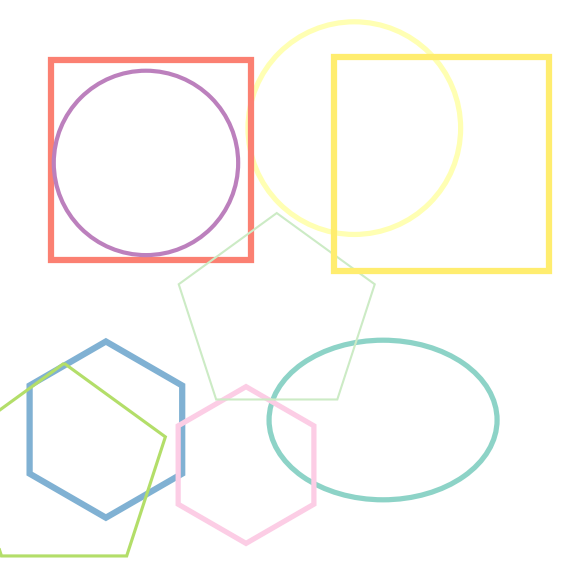[{"shape": "oval", "thickness": 2.5, "radius": 0.99, "center": [0.663, 0.272]}, {"shape": "circle", "thickness": 2.5, "radius": 0.92, "center": [0.614, 0.777]}, {"shape": "square", "thickness": 3, "radius": 0.87, "center": [0.262, 0.723]}, {"shape": "hexagon", "thickness": 3, "radius": 0.76, "center": [0.183, 0.255]}, {"shape": "pentagon", "thickness": 1.5, "radius": 0.92, "center": [0.111, 0.186]}, {"shape": "hexagon", "thickness": 2.5, "radius": 0.68, "center": [0.426, 0.194]}, {"shape": "circle", "thickness": 2, "radius": 0.8, "center": [0.253, 0.717]}, {"shape": "pentagon", "thickness": 1, "radius": 0.89, "center": [0.479, 0.452]}, {"shape": "square", "thickness": 3, "radius": 0.93, "center": [0.765, 0.716]}]